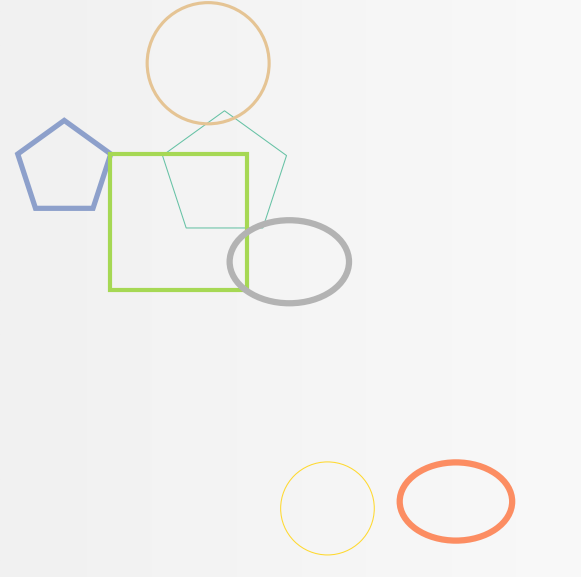[{"shape": "pentagon", "thickness": 0.5, "radius": 0.56, "center": [0.386, 0.695]}, {"shape": "oval", "thickness": 3, "radius": 0.48, "center": [0.784, 0.131]}, {"shape": "pentagon", "thickness": 2.5, "radius": 0.42, "center": [0.111, 0.706]}, {"shape": "square", "thickness": 2, "radius": 0.59, "center": [0.307, 0.615]}, {"shape": "circle", "thickness": 0.5, "radius": 0.4, "center": [0.563, 0.119]}, {"shape": "circle", "thickness": 1.5, "radius": 0.52, "center": [0.358, 0.89]}, {"shape": "oval", "thickness": 3, "radius": 0.51, "center": [0.498, 0.546]}]